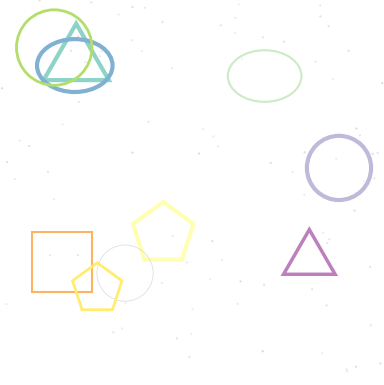[{"shape": "triangle", "thickness": 3, "radius": 0.49, "center": [0.198, 0.841]}, {"shape": "pentagon", "thickness": 3, "radius": 0.41, "center": [0.424, 0.393]}, {"shape": "circle", "thickness": 3, "radius": 0.42, "center": [0.88, 0.564]}, {"shape": "oval", "thickness": 3, "radius": 0.49, "center": [0.194, 0.83]}, {"shape": "square", "thickness": 1.5, "radius": 0.39, "center": [0.161, 0.32]}, {"shape": "circle", "thickness": 2, "radius": 0.49, "center": [0.141, 0.876]}, {"shape": "circle", "thickness": 0.5, "radius": 0.37, "center": [0.325, 0.291]}, {"shape": "triangle", "thickness": 2.5, "radius": 0.39, "center": [0.803, 0.326]}, {"shape": "oval", "thickness": 1.5, "radius": 0.48, "center": [0.687, 0.803]}, {"shape": "pentagon", "thickness": 2, "radius": 0.34, "center": [0.253, 0.25]}]